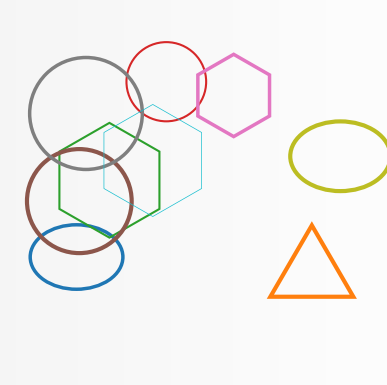[{"shape": "oval", "thickness": 2.5, "radius": 0.6, "center": [0.198, 0.332]}, {"shape": "triangle", "thickness": 3, "radius": 0.62, "center": [0.805, 0.291]}, {"shape": "hexagon", "thickness": 1.5, "radius": 0.75, "center": [0.282, 0.532]}, {"shape": "circle", "thickness": 1.5, "radius": 0.51, "center": [0.429, 0.788]}, {"shape": "circle", "thickness": 3, "radius": 0.68, "center": [0.205, 0.478]}, {"shape": "hexagon", "thickness": 2.5, "radius": 0.53, "center": [0.603, 0.752]}, {"shape": "circle", "thickness": 2.5, "radius": 0.73, "center": [0.222, 0.705]}, {"shape": "oval", "thickness": 3, "radius": 0.65, "center": [0.878, 0.594]}, {"shape": "hexagon", "thickness": 0.5, "radius": 0.73, "center": [0.394, 0.583]}]